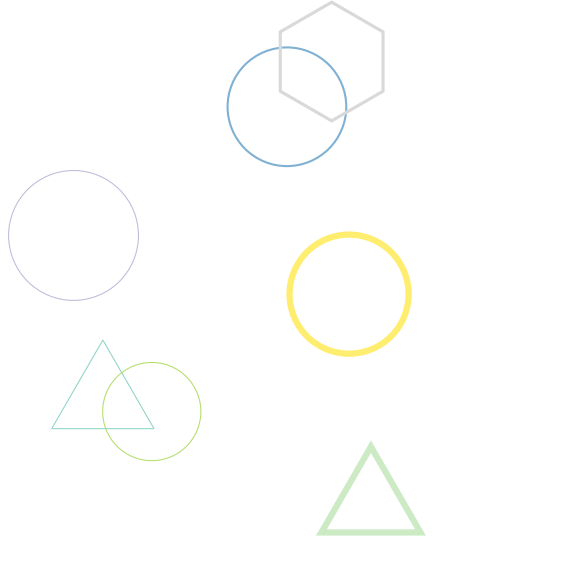[{"shape": "triangle", "thickness": 0.5, "radius": 0.51, "center": [0.178, 0.308]}, {"shape": "circle", "thickness": 0.5, "radius": 0.56, "center": [0.127, 0.591]}, {"shape": "circle", "thickness": 1, "radius": 0.51, "center": [0.497, 0.814]}, {"shape": "circle", "thickness": 0.5, "radius": 0.43, "center": [0.263, 0.286]}, {"shape": "hexagon", "thickness": 1.5, "radius": 0.51, "center": [0.574, 0.893]}, {"shape": "triangle", "thickness": 3, "radius": 0.5, "center": [0.642, 0.127]}, {"shape": "circle", "thickness": 3, "radius": 0.52, "center": [0.604, 0.49]}]